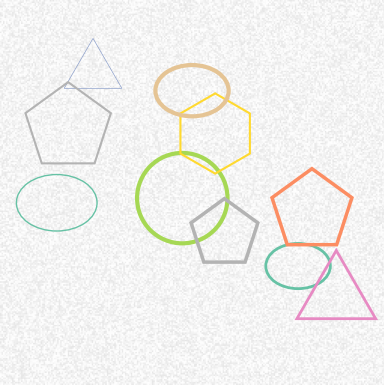[{"shape": "oval", "thickness": 1, "radius": 0.52, "center": [0.147, 0.473]}, {"shape": "oval", "thickness": 2, "radius": 0.42, "center": [0.774, 0.309]}, {"shape": "pentagon", "thickness": 2.5, "radius": 0.55, "center": [0.81, 0.453]}, {"shape": "triangle", "thickness": 0.5, "radius": 0.43, "center": [0.242, 0.814]}, {"shape": "triangle", "thickness": 2, "radius": 0.59, "center": [0.873, 0.231]}, {"shape": "circle", "thickness": 3, "radius": 0.59, "center": [0.473, 0.485]}, {"shape": "hexagon", "thickness": 1.5, "radius": 0.52, "center": [0.559, 0.653]}, {"shape": "oval", "thickness": 3, "radius": 0.48, "center": [0.499, 0.764]}, {"shape": "pentagon", "thickness": 2.5, "radius": 0.46, "center": [0.583, 0.393]}, {"shape": "pentagon", "thickness": 1.5, "radius": 0.58, "center": [0.177, 0.67]}]